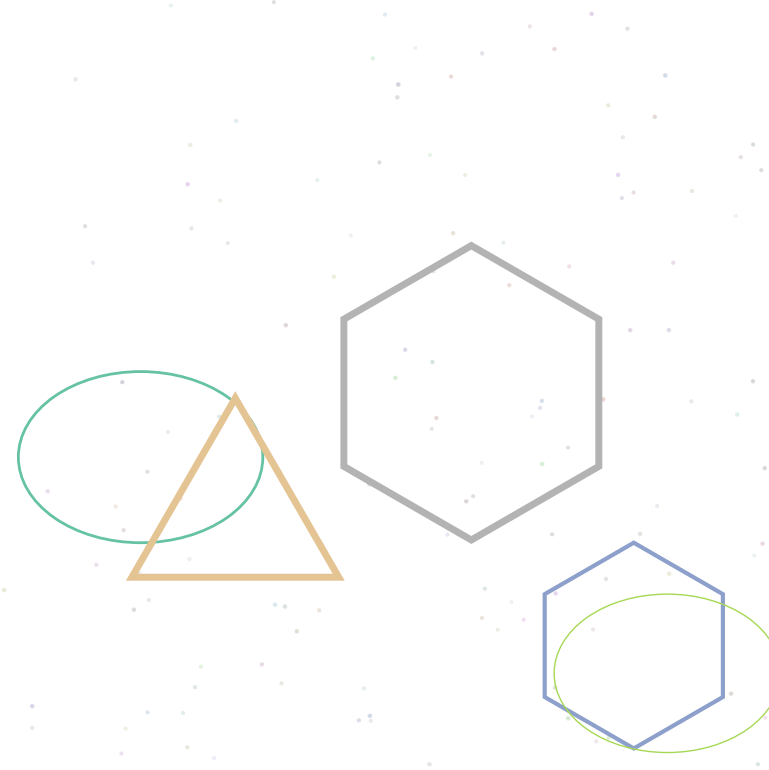[{"shape": "oval", "thickness": 1, "radius": 0.79, "center": [0.183, 0.406]}, {"shape": "hexagon", "thickness": 1.5, "radius": 0.67, "center": [0.823, 0.162]}, {"shape": "oval", "thickness": 0.5, "radius": 0.73, "center": [0.867, 0.126]}, {"shape": "triangle", "thickness": 2.5, "radius": 0.78, "center": [0.306, 0.328]}, {"shape": "hexagon", "thickness": 2.5, "radius": 0.96, "center": [0.612, 0.49]}]